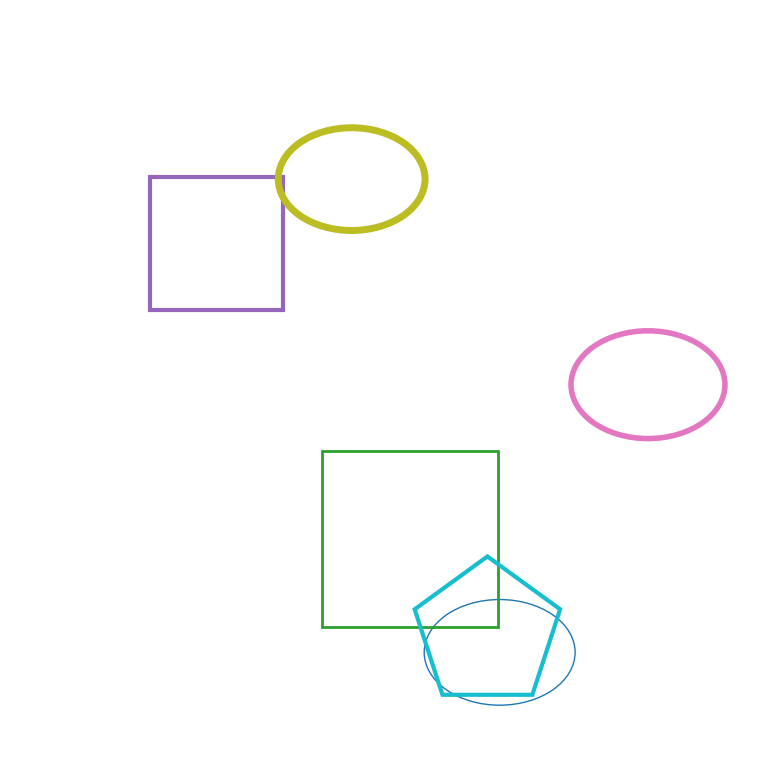[{"shape": "oval", "thickness": 0.5, "radius": 0.49, "center": [0.649, 0.153]}, {"shape": "square", "thickness": 1, "radius": 0.57, "center": [0.532, 0.3]}, {"shape": "square", "thickness": 1.5, "radius": 0.43, "center": [0.282, 0.683]}, {"shape": "oval", "thickness": 2, "radius": 0.5, "center": [0.842, 0.5]}, {"shape": "oval", "thickness": 2.5, "radius": 0.48, "center": [0.457, 0.767]}, {"shape": "pentagon", "thickness": 1.5, "radius": 0.5, "center": [0.633, 0.178]}]